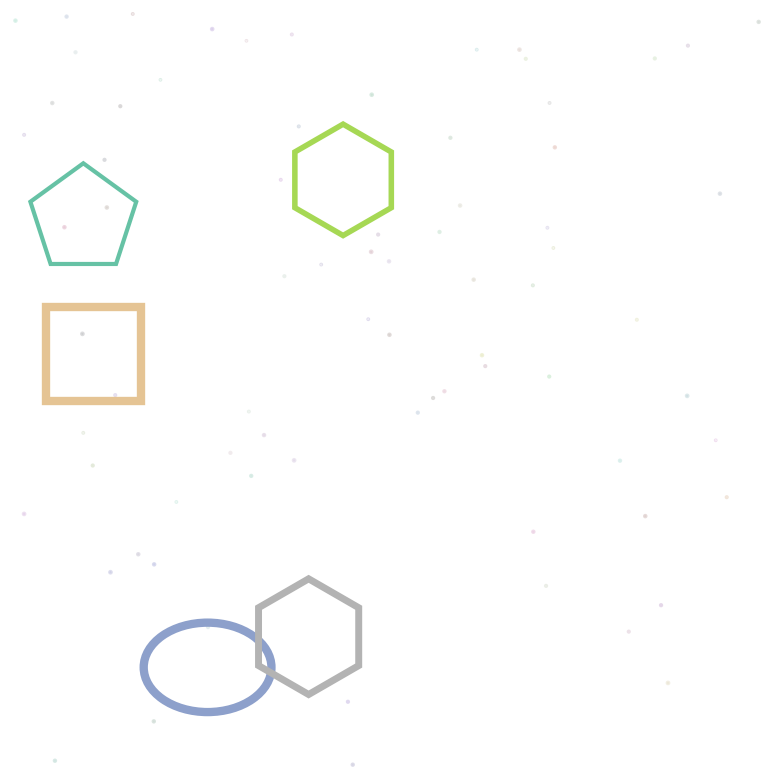[{"shape": "pentagon", "thickness": 1.5, "radius": 0.36, "center": [0.108, 0.716]}, {"shape": "oval", "thickness": 3, "radius": 0.41, "center": [0.27, 0.133]}, {"shape": "hexagon", "thickness": 2, "radius": 0.36, "center": [0.446, 0.766]}, {"shape": "square", "thickness": 3, "radius": 0.31, "center": [0.121, 0.54]}, {"shape": "hexagon", "thickness": 2.5, "radius": 0.38, "center": [0.401, 0.173]}]